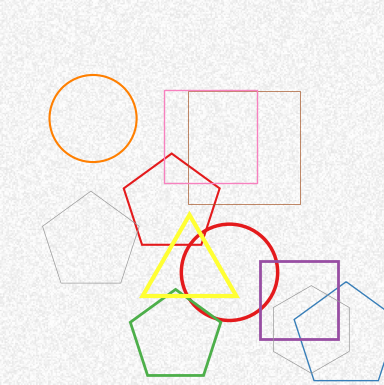[{"shape": "circle", "thickness": 2.5, "radius": 0.63, "center": [0.596, 0.293]}, {"shape": "pentagon", "thickness": 1.5, "radius": 0.65, "center": [0.446, 0.47]}, {"shape": "pentagon", "thickness": 1, "radius": 0.71, "center": [0.899, 0.126]}, {"shape": "pentagon", "thickness": 2, "radius": 0.62, "center": [0.456, 0.125]}, {"shape": "square", "thickness": 2, "radius": 0.51, "center": [0.778, 0.221]}, {"shape": "circle", "thickness": 1.5, "radius": 0.57, "center": [0.242, 0.692]}, {"shape": "triangle", "thickness": 3, "radius": 0.7, "center": [0.492, 0.301]}, {"shape": "square", "thickness": 0.5, "radius": 0.73, "center": [0.634, 0.618]}, {"shape": "square", "thickness": 1, "radius": 0.6, "center": [0.547, 0.646]}, {"shape": "pentagon", "thickness": 0.5, "radius": 0.66, "center": [0.236, 0.371]}, {"shape": "hexagon", "thickness": 0.5, "radius": 0.57, "center": [0.809, 0.144]}]